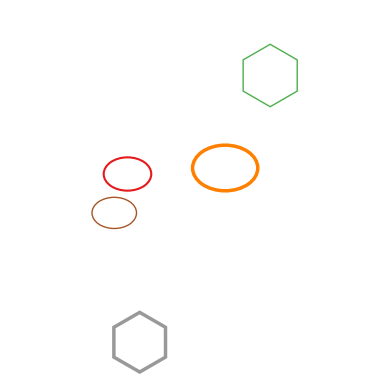[{"shape": "oval", "thickness": 1.5, "radius": 0.31, "center": [0.331, 0.548]}, {"shape": "hexagon", "thickness": 1, "radius": 0.41, "center": [0.702, 0.804]}, {"shape": "oval", "thickness": 2.5, "radius": 0.42, "center": [0.585, 0.564]}, {"shape": "oval", "thickness": 1, "radius": 0.29, "center": [0.297, 0.447]}, {"shape": "hexagon", "thickness": 2.5, "radius": 0.39, "center": [0.363, 0.111]}]